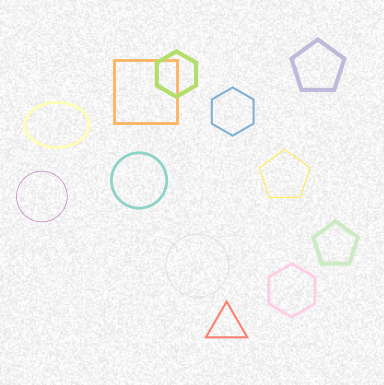[{"shape": "circle", "thickness": 2, "radius": 0.36, "center": [0.361, 0.531]}, {"shape": "oval", "thickness": 2, "radius": 0.42, "center": [0.148, 0.676]}, {"shape": "pentagon", "thickness": 3, "radius": 0.36, "center": [0.826, 0.825]}, {"shape": "triangle", "thickness": 1.5, "radius": 0.31, "center": [0.589, 0.155]}, {"shape": "hexagon", "thickness": 1.5, "radius": 0.31, "center": [0.604, 0.71]}, {"shape": "square", "thickness": 2, "radius": 0.41, "center": [0.378, 0.762]}, {"shape": "hexagon", "thickness": 3, "radius": 0.29, "center": [0.458, 0.808]}, {"shape": "hexagon", "thickness": 2, "radius": 0.35, "center": [0.758, 0.246]}, {"shape": "circle", "thickness": 0.5, "radius": 0.41, "center": [0.513, 0.31]}, {"shape": "circle", "thickness": 0.5, "radius": 0.33, "center": [0.109, 0.49]}, {"shape": "pentagon", "thickness": 3, "radius": 0.3, "center": [0.872, 0.365]}, {"shape": "pentagon", "thickness": 1, "radius": 0.35, "center": [0.74, 0.543]}]